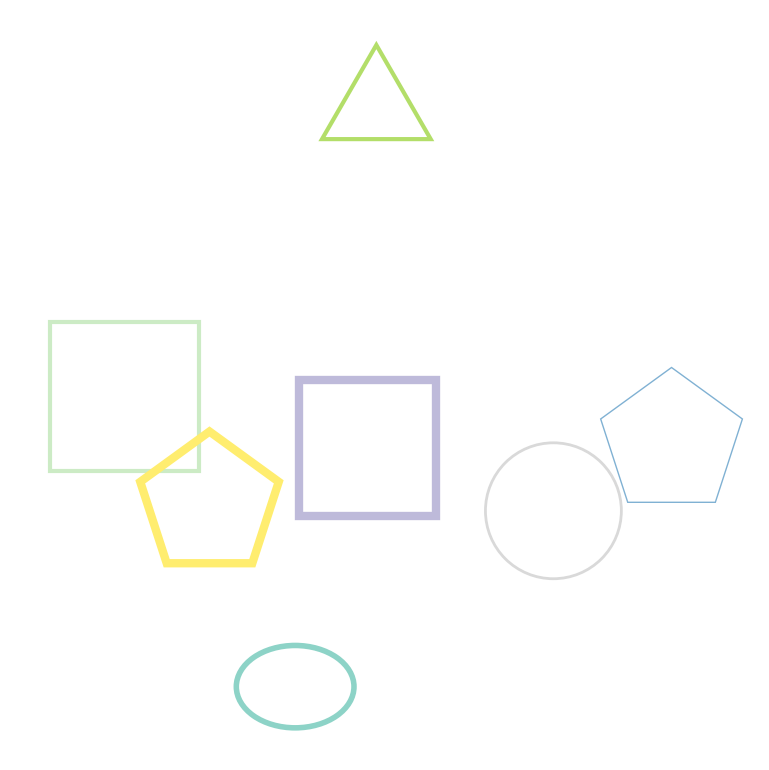[{"shape": "oval", "thickness": 2, "radius": 0.38, "center": [0.383, 0.108]}, {"shape": "square", "thickness": 3, "radius": 0.44, "center": [0.477, 0.418]}, {"shape": "pentagon", "thickness": 0.5, "radius": 0.48, "center": [0.872, 0.426]}, {"shape": "triangle", "thickness": 1.5, "radius": 0.41, "center": [0.489, 0.86]}, {"shape": "circle", "thickness": 1, "radius": 0.44, "center": [0.719, 0.337]}, {"shape": "square", "thickness": 1.5, "radius": 0.48, "center": [0.161, 0.485]}, {"shape": "pentagon", "thickness": 3, "radius": 0.47, "center": [0.272, 0.345]}]